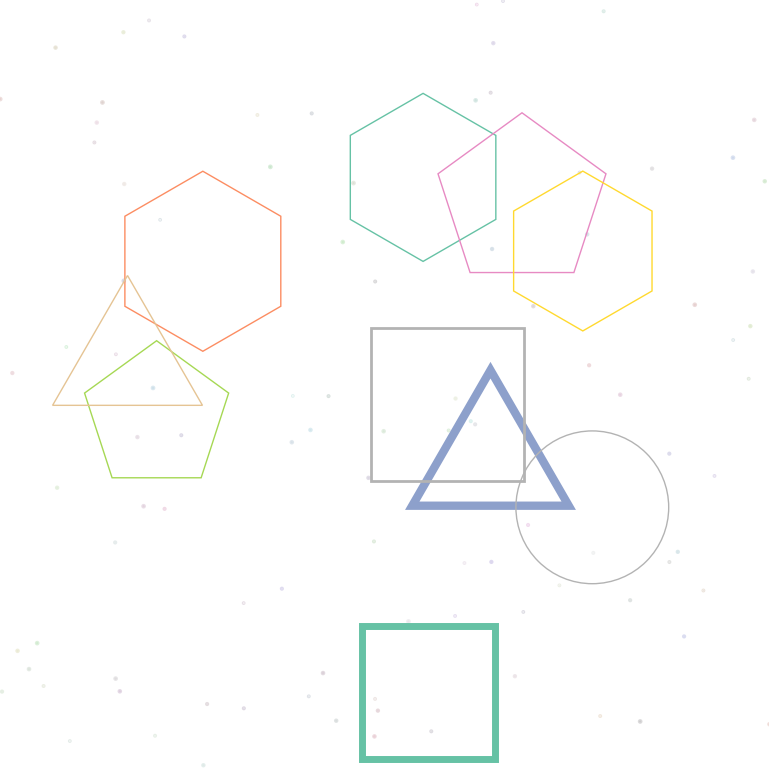[{"shape": "square", "thickness": 2.5, "radius": 0.43, "center": [0.557, 0.1]}, {"shape": "hexagon", "thickness": 0.5, "radius": 0.55, "center": [0.549, 0.77]}, {"shape": "hexagon", "thickness": 0.5, "radius": 0.58, "center": [0.263, 0.661]}, {"shape": "triangle", "thickness": 3, "radius": 0.59, "center": [0.637, 0.402]}, {"shape": "pentagon", "thickness": 0.5, "radius": 0.57, "center": [0.678, 0.739]}, {"shape": "pentagon", "thickness": 0.5, "radius": 0.49, "center": [0.203, 0.459]}, {"shape": "hexagon", "thickness": 0.5, "radius": 0.52, "center": [0.757, 0.674]}, {"shape": "triangle", "thickness": 0.5, "radius": 0.56, "center": [0.166, 0.53]}, {"shape": "circle", "thickness": 0.5, "radius": 0.5, "center": [0.769, 0.341]}, {"shape": "square", "thickness": 1, "radius": 0.5, "center": [0.581, 0.475]}]